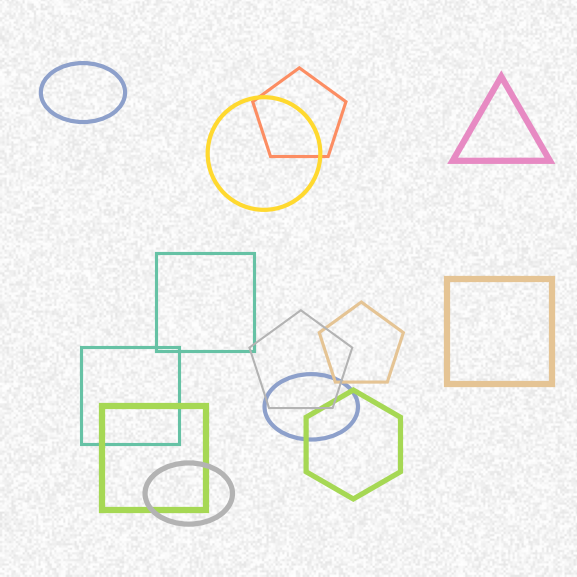[{"shape": "square", "thickness": 1.5, "radius": 0.43, "center": [0.355, 0.476]}, {"shape": "square", "thickness": 1.5, "radius": 0.42, "center": [0.226, 0.314]}, {"shape": "pentagon", "thickness": 1.5, "radius": 0.42, "center": [0.518, 0.797]}, {"shape": "oval", "thickness": 2, "radius": 0.36, "center": [0.144, 0.839]}, {"shape": "oval", "thickness": 2, "radius": 0.4, "center": [0.539, 0.295]}, {"shape": "triangle", "thickness": 3, "radius": 0.49, "center": [0.868, 0.769]}, {"shape": "hexagon", "thickness": 2.5, "radius": 0.47, "center": [0.612, 0.229]}, {"shape": "square", "thickness": 3, "radius": 0.45, "center": [0.266, 0.206]}, {"shape": "circle", "thickness": 2, "radius": 0.49, "center": [0.457, 0.733]}, {"shape": "square", "thickness": 3, "radius": 0.45, "center": [0.865, 0.426]}, {"shape": "pentagon", "thickness": 1.5, "radius": 0.38, "center": [0.626, 0.399]}, {"shape": "pentagon", "thickness": 1, "radius": 0.47, "center": [0.521, 0.368]}, {"shape": "oval", "thickness": 2.5, "radius": 0.38, "center": [0.327, 0.145]}]